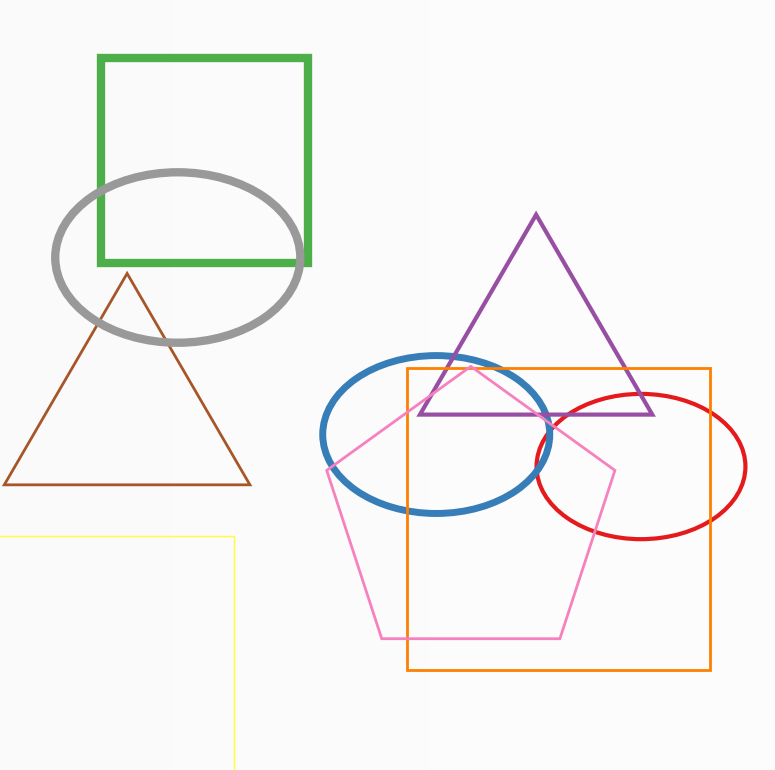[{"shape": "oval", "thickness": 1.5, "radius": 0.67, "center": [0.827, 0.394]}, {"shape": "oval", "thickness": 2.5, "radius": 0.73, "center": [0.563, 0.436]}, {"shape": "square", "thickness": 3, "radius": 0.67, "center": [0.264, 0.792]}, {"shape": "triangle", "thickness": 1.5, "radius": 0.87, "center": [0.692, 0.548]}, {"shape": "square", "thickness": 1, "radius": 0.98, "center": [0.72, 0.326]}, {"shape": "square", "thickness": 0.5, "radius": 0.86, "center": [0.129, 0.132]}, {"shape": "triangle", "thickness": 1, "radius": 0.91, "center": [0.164, 0.462]}, {"shape": "pentagon", "thickness": 1, "radius": 0.98, "center": [0.608, 0.329]}, {"shape": "oval", "thickness": 3, "radius": 0.79, "center": [0.229, 0.666]}]